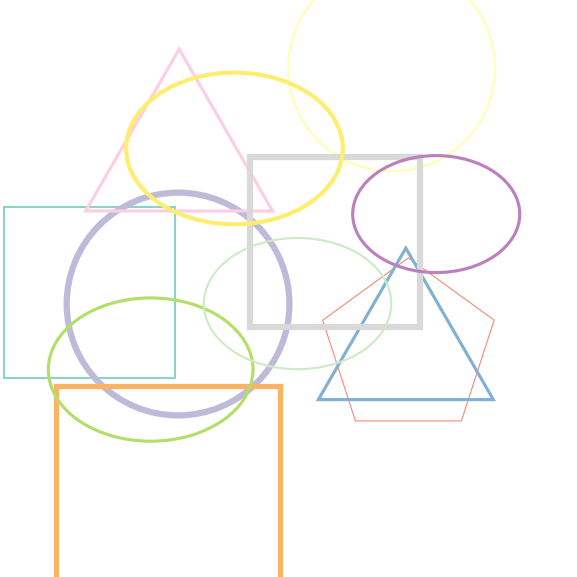[{"shape": "square", "thickness": 1, "radius": 0.74, "center": [0.155, 0.493]}, {"shape": "circle", "thickness": 1, "radius": 0.9, "center": [0.678, 0.881]}, {"shape": "circle", "thickness": 3, "radius": 0.96, "center": [0.308, 0.473]}, {"shape": "pentagon", "thickness": 0.5, "radius": 0.78, "center": [0.707, 0.397]}, {"shape": "triangle", "thickness": 1.5, "radius": 0.87, "center": [0.703, 0.395]}, {"shape": "square", "thickness": 2.5, "radius": 0.97, "center": [0.291, 0.136]}, {"shape": "oval", "thickness": 1.5, "radius": 0.89, "center": [0.261, 0.359]}, {"shape": "triangle", "thickness": 1.5, "radius": 0.93, "center": [0.31, 0.727]}, {"shape": "square", "thickness": 3, "radius": 0.74, "center": [0.58, 0.581]}, {"shape": "oval", "thickness": 1.5, "radius": 0.72, "center": [0.755, 0.628]}, {"shape": "oval", "thickness": 1, "radius": 0.81, "center": [0.515, 0.473]}, {"shape": "oval", "thickness": 2, "radius": 0.94, "center": [0.406, 0.742]}]